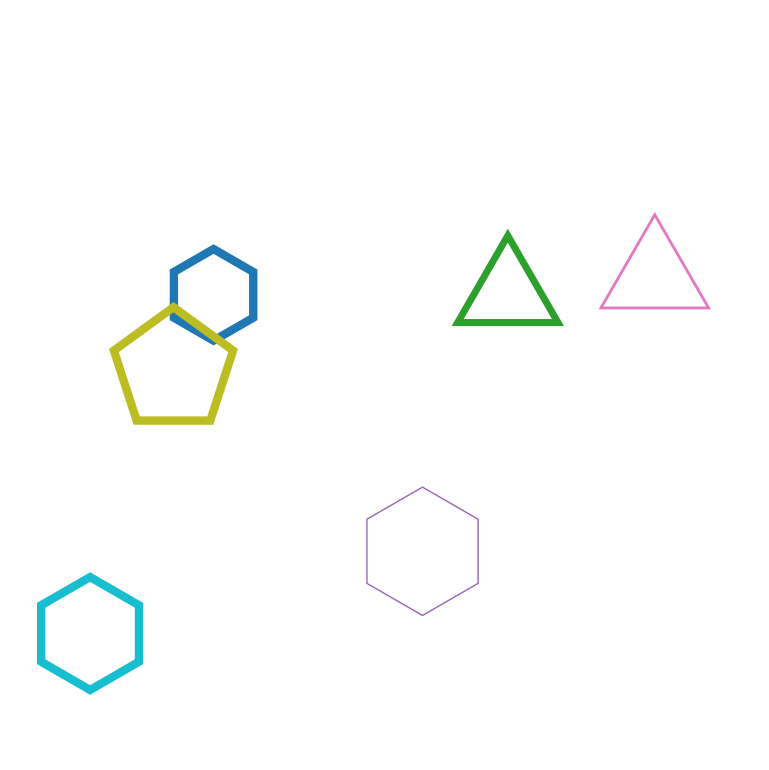[{"shape": "hexagon", "thickness": 3, "radius": 0.3, "center": [0.277, 0.617]}, {"shape": "triangle", "thickness": 2.5, "radius": 0.38, "center": [0.659, 0.619]}, {"shape": "hexagon", "thickness": 0.5, "radius": 0.42, "center": [0.549, 0.284]}, {"shape": "triangle", "thickness": 1, "radius": 0.4, "center": [0.85, 0.64]}, {"shape": "pentagon", "thickness": 3, "radius": 0.41, "center": [0.225, 0.52]}, {"shape": "hexagon", "thickness": 3, "radius": 0.37, "center": [0.117, 0.177]}]